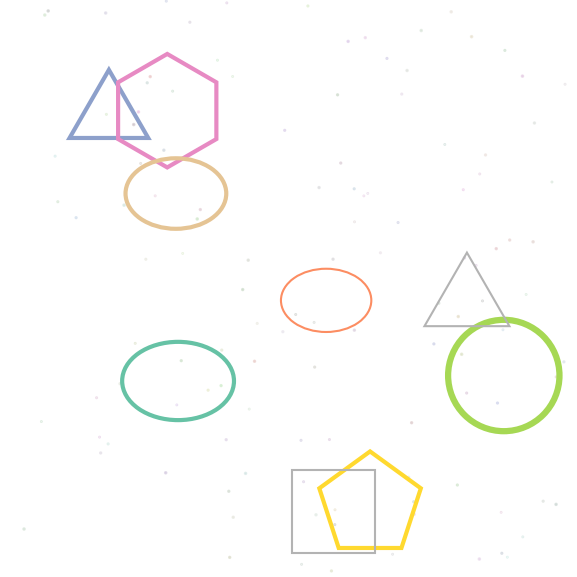[{"shape": "oval", "thickness": 2, "radius": 0.48, "center": [0.308, 0.339]}, {"shape": "oval", "thickness": 1, "radius": 0.39, "center": [0.565, 0.479]}, {"shape": "triangle", "thickness": 2, "radius": 0.39, "center": [0.189, 0.8]}, {"shape": "hexagon", "thickness": 2, "radius": 0.49, "center": [0.29, 0.807]}, {"shape": "circle", "thickness": 3, "radius": 0.48, "center": [0.872, 0.349]}, {"shape": "pentagon", "thickness": 2, "radius": 0.46, "center": [0.641, 0.125]}, {"shape": "oval", "thickness": 2, "radius": 0.44, "center": [0.305, 0.664]}, {"shape": "square", "thickness": 1, "radius": 0.36, "center": [0.577, 0.113]}, {"shape": "triangle", "thickness": 1, "radius": 0.42, "center": [0.809, 0.477]}]